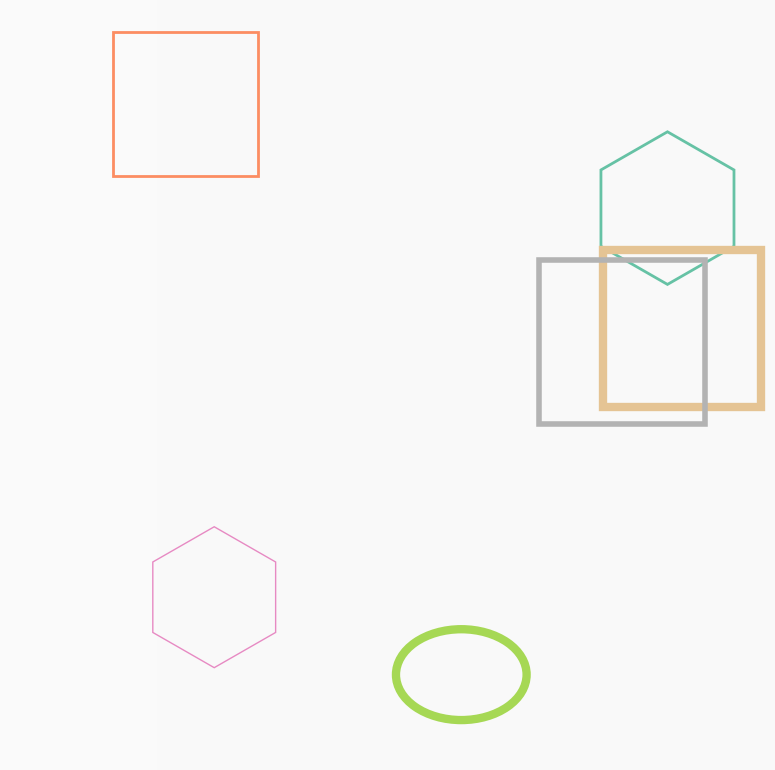[{"shape": "hexagon", "thickness": 1, "radius": 0.5, "center": [0.861, 0.73]}, {"shape": "square", "thickness": 1, "radius": 0.47, "center": [0.239, 0.865]}, {"shape": "hexagon", "thickness": 0.5, "radius": 0.46, "center": [0.276, 0.224]}, {"shape": "oval", "thickness": 3, "radius": 0.42, "center": [0.595, 0.124]}, {"shape": "square", "thickness": 3, "radius": 0.51, "center": [0.88, 0.573]}, {"shape": "square", "thickness": 2, "radius": 0.53, "center": [0.803, 0.556]}]